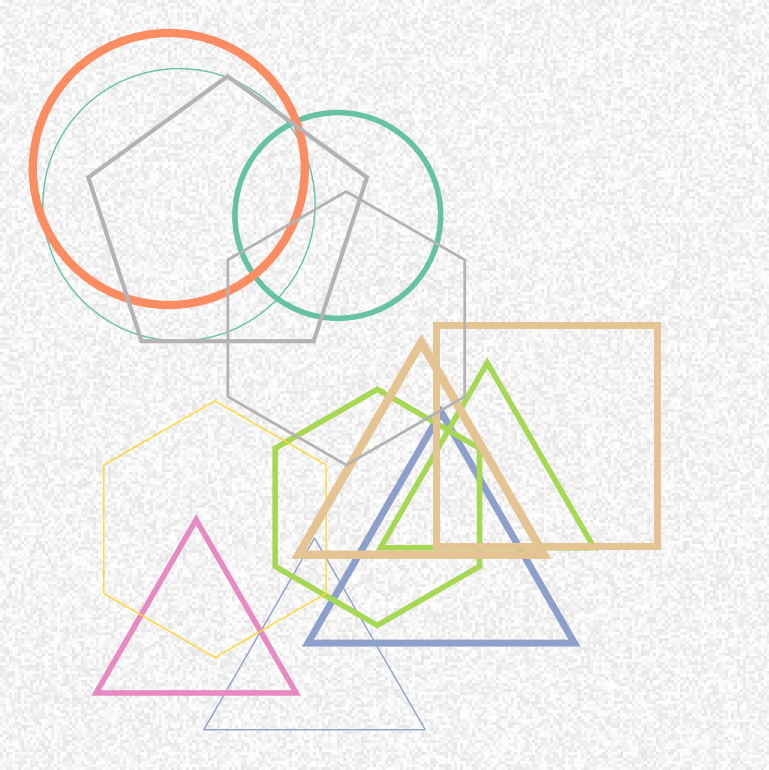[{"shape": "circle", "thickness": 0.5, "radius": 0.88, "center": [0.232, 0.734]}, {"shape": "circle", "thickness": 2, "radius": 0.67, "center": [0.439, 0.72]}, {"shape": "circle", "thickness": 3, "radius": 0.88, "center": [0.219, 0.781]}, {"shape": "triangle", "thickness": 2.5, "radius": 1.0, "center": [0.573, 0.265]}, {"shape": "triangle", "thickness": 0.5, "radius": 0.83, "center": [0.409, 0.135]}, {"shape": "triangle", "thickness": 2, "radius": 0.75, "center": [0.255, 0.175]}, {"shape": "triangle", "thickness": 2, "radius": 0.8, "center": [0.633, 0.369]}, {"shape": "hexagon", "thickness": 2, "radius": 0.77, "center": [0.49, 0.341]}, {"shape": "hexagon", "thickness": 0.5, "radius": 0.83, "center": [0.279, 0.313]}, {"shape": "triangle", "thickness": 3, "radius": 0.92, "center": [0.547, 0.372]}, {"shape": "square", "thickness": 2.5, "radius": 0.72, "center": [0.709, 0.434]}, {"shape": "hexagon", "thickness": 1, "radius": 0.89, "center": [0.45, 0.574]}, {"shape": "pentagon", "thickness": 1.5, "radius": 0.95, "center": [0.296, 0.711]}]